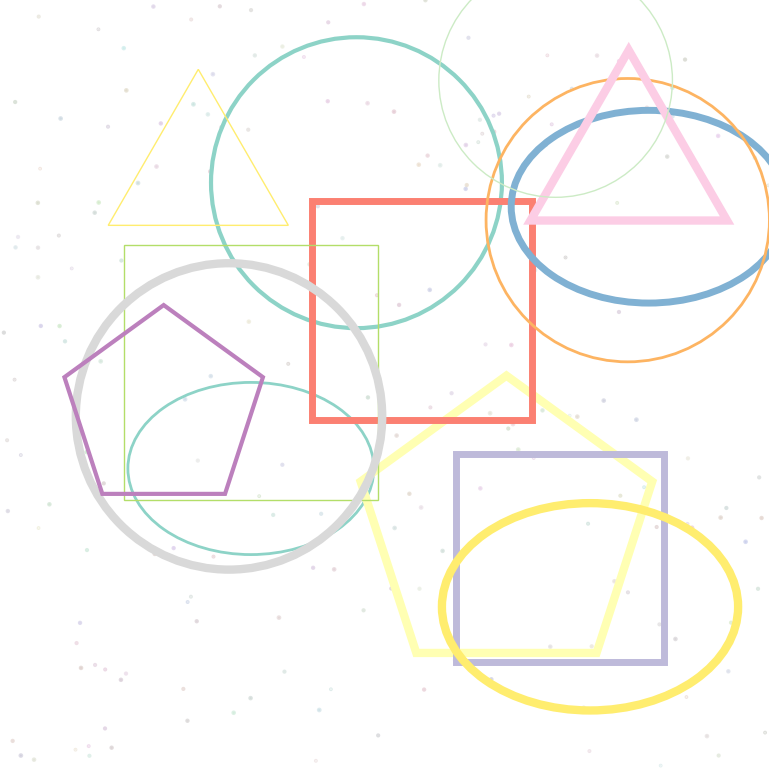[{"shape": "oval", "thickness": 1, "radius": 0.8, "center": [0.326, 0.392]}, {"shape": "circle", "thickness": 1.5, "radius": 0.94, "center": [0.463, 0.763]}, {"shape": "pentagon", "thickness": 3, "radius": 1.0, "center": [0.658, 0.313]}, {"shape": "square", "thickness": 2.5, "radius": 0.68, "center": [0.727, 0.276]}, {"shape": "square", "thickness": 2.5, "radius": 0.71, "center": [0.548, 0.597]}, {"shape": "oval", "thickness": 2.5, "radius": 0.89, "center": [0.843, 0.732]}, {"shape": "circle", "thickness": 1, "radius": 0.92, "center": [0.815, 0.714]}, {"shape": "square", "thickness": 0.5, "radius": 0.83, "center": [0.326, 0.516]}, {"shape": "triangle", "thickness": 3, "radius": 0.74, "center": [0.817, 0.787]}, {"shape": "circle", "thickness": 3, "radius": 0.99, "center": [0.297, 0.459]}, {"shape": "pentagon", "thickness": 1.5, "radius": 0.68, "center": [0.213, 0.468]}, {"shape": "circle", "thickness": 0.5, "radius": 0.76, "center": [0.722, 0.895]}, {"shape": "triangle", "thickness": 0.5, "radius": 0.68, "center": [0.258, 0.775]}, {"shape": "oval", "thickness": 3, "radius": 0.96, "center": [0.766, 0.212]}]